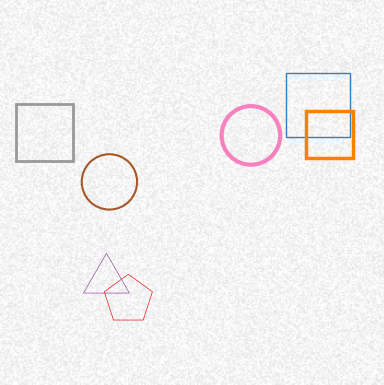[{"shape": "pentagon", "thickness": 0.5, "radius": 0.33, "center": [0.333, 0.222]}, {"shape": "square", "thickness": 1, "radius": 0.42, "center": [0.826, 0.727]}, {"shape": "triangle", "thickness": 0.5, "radius": 0.34, "center": [0.276, 0.273]}, {"shape": "square", "thickness": 2.5, "radius": 0.3, "center": [0.856, 0.65]}, {"shape": "circle", "thickness": 1.5, "radius": 0.36, "center": [0.284, 0.528]}, {"shape": "circle", "thickness": 3, "radius": 0.38, "center": [0.652, 0.648]}, {"shape": "square", "thickness": 2, "radius": 0.37, "center": [0.116, 0.655]}]